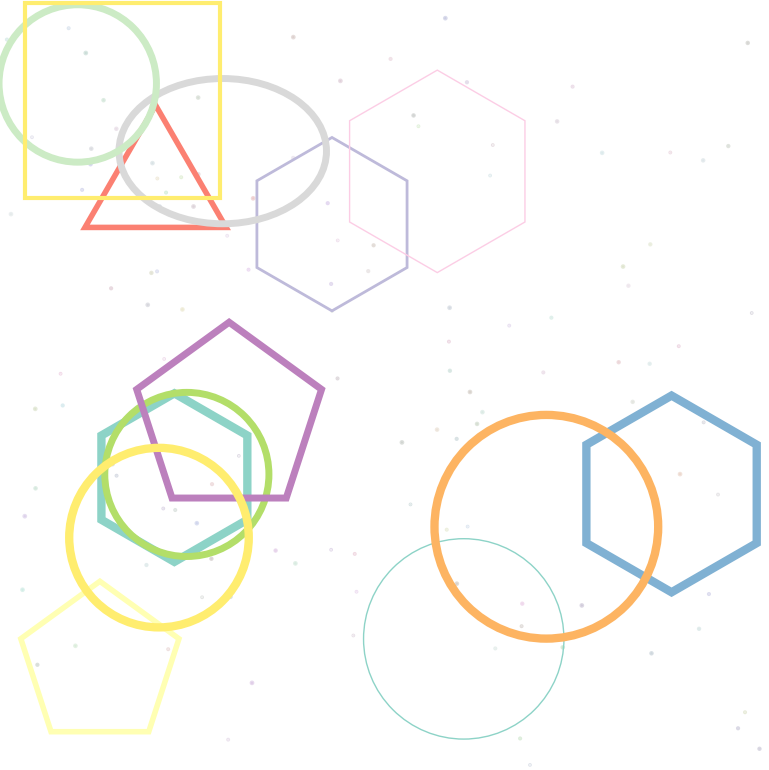[{"shape": "circle", "thickness": 0.5, "radius": 0.65, "center": [0.602, 0.17]}, {"shape": "hexagon", "thickness": 3, "radius": 0.55, "center": [0.226, 0.38]}, {"shape": "pentagon", "thickness": 2, "radius": 0.54, "center": [0.13, 0.137]}, {"shape": "hexagon", "thickness": 1, "radius": 0.56, "center": [0.431, 0.709]}, {"shape": "triangle", "thickness": 2, "radius": 0.53, "center": [0.202, 0.758]}, {"shape": "hexagon", "thickness": 3, "radius": 0.64, "center": [0.872, 0.359]}, {"shape": "circle", "thickness": 3, "radius": 0.73, "center": [0.71, 0.316]}, {"shape": "circle", "thickness": 2.5, "radius": 0.53, "center": [0.243, 0.384]}, {"shape": "hexagon", "thickness": 0.5, "radius": 0.66, "center": [0.568, 0.777]}, {"shape": "oval", "thickness": 2.5, "radius": 0.67, "center": [0.289, 0.804]}, {"shape": "pentagon", "thickness": 2.5, "radius": 0.63, "center": [0.298, 0.455]}, {"shape": "circle", "thickness": 2.5, "radius": 0.51, "center": [0.101, 0.892]}, {"shape": "square", "thickness": 1.5, "radius": 0.64, "center": [0.159, 0.87]}, {"shape": "circle", "thickness": 3, "radius": 0.58, "center": [0.206, 0.302]}]